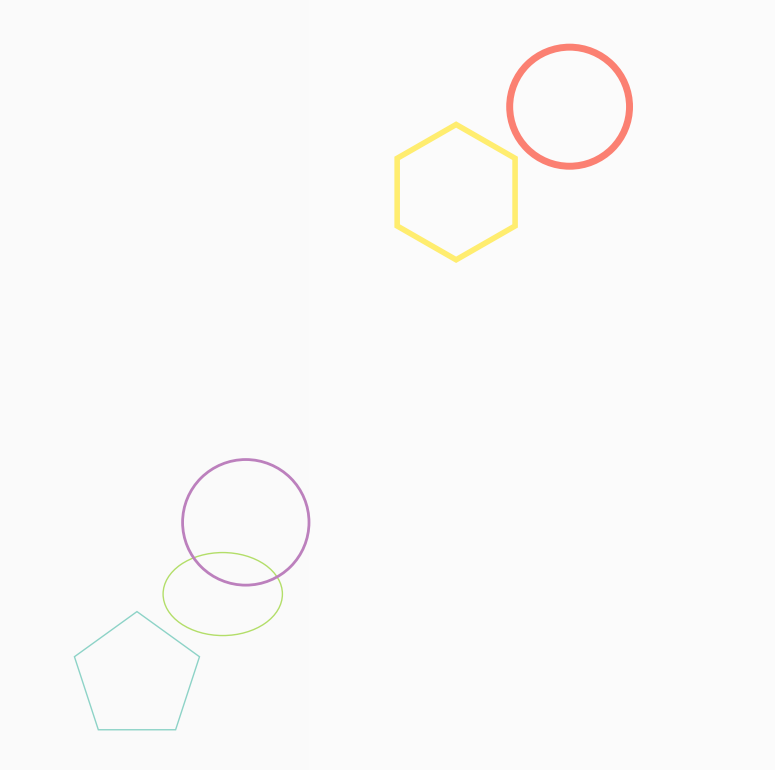[{"shape": "pentagon", "thickness": 0.5, "radius": 0.42, "center": [0.177, 0.121]}, {"shape": "circle", "thickness": 2.5, "radius": 0.39, "center": [0.735, 0.861]}, {"shape": "oval", "thickness": 0.5, "radius": 0.38, "center": [0.287, 0.228]}, {"shape": "circle", "thickness": 1, "radius": 0.41, "center": [0.317, 0.322]}, {"shape": "hexagon", "thickness": 2, "radius": 0.44, "center": [0.589, 0.75]}]